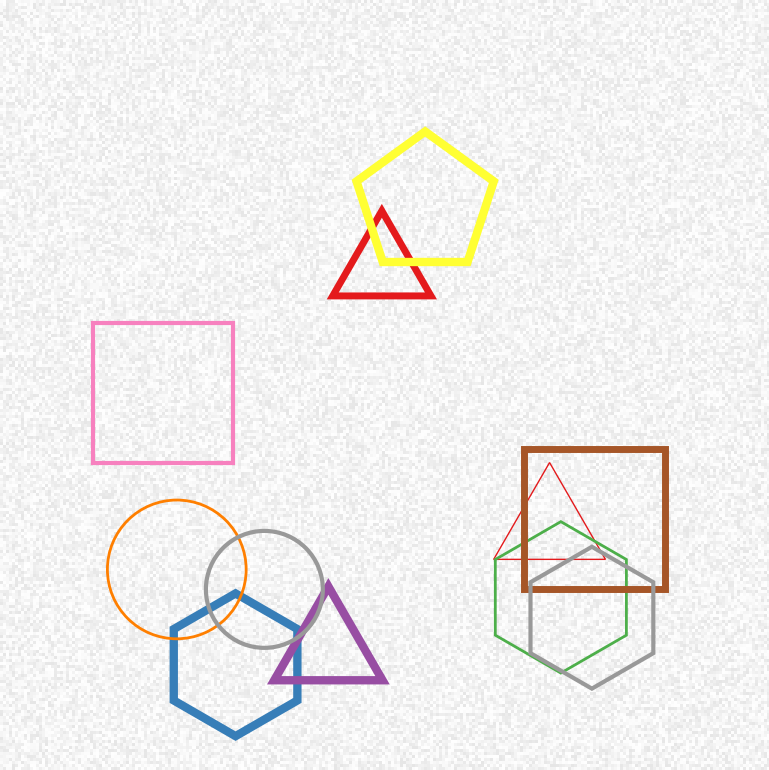[{"shape": "triangle", "thickness": 2.5, "radius": 0.37, "center": [0.496, 0.653]}, {"shape": "triangle", "thickness": 0.5, "radius": 0.42, "center": [0.714, 0.315]}, {"shape": "hexagon", "thickness": 3, "radius": 0.46, "center": [0.306, 0.137]}, {"shape": "hexagon", "thickness": 1, "radius": 0.49, "center": [0.728, 0.224]}, {"shape": "triangle", "thickness": 3, "radius": 0.41, "center": [0.426, 0.157]}, {"shape": "circle", "thickness": 1, "radius": 0.45, "center": [0.23, 0.26]}, {"shape": "pentagon", "thickness": 3, "radius": 0.47, "center": [0.552, 0.736]}, {"shape": "square", "thickness": 2.5, "radius": 0.46, "center": [0.772, 0.326]}, {"shape": "square", "thickness": 1.5, "radius": 0.46, "center": [0.212, 0.49]}, {"shape": "hexagon", "thickness": 1.5, "radius": 0.46, "center": [0.769, 0.198]}, {"shape": "circle", "thickness": 1.5, "radius": 0.38, "center": [0.343, 0.235]}]